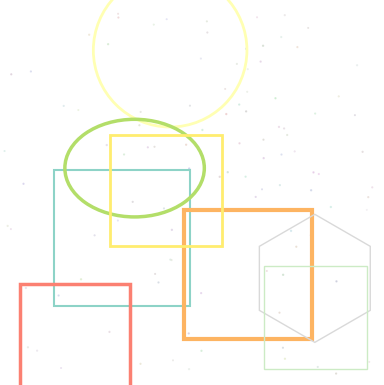[{"shape": "square", "thickness": 1.5, "radius": 0.88, "center": [0.317, 0.382]}, {"shape": "circle", "thickness": 2, "radius": 1.0, "center": [0.442, 0.87]}, {"shape": "square", "thickness": 2.5, "radius": 0.71, "center": [0.195, 0.119]}, {"shape": "square", "thickness": 3, "radius": 0.84, "center": [0.644, 0.287]}, {"shape": "oval", "thickness": 2.5, "radius": 0.91, "center": [0.35, 0.563]}, {"shape": "hexagon", "thickness": 1, "radius": 0.83, "center": [0.818, 0.277]}, {"shape": "square", "thickness": 1, "radius": 0.67, "center": [0.82, 0.175]}, {"shape": "square", "thickness": 2, "radius": 0.72, "center": [0.431, 0.504]}]